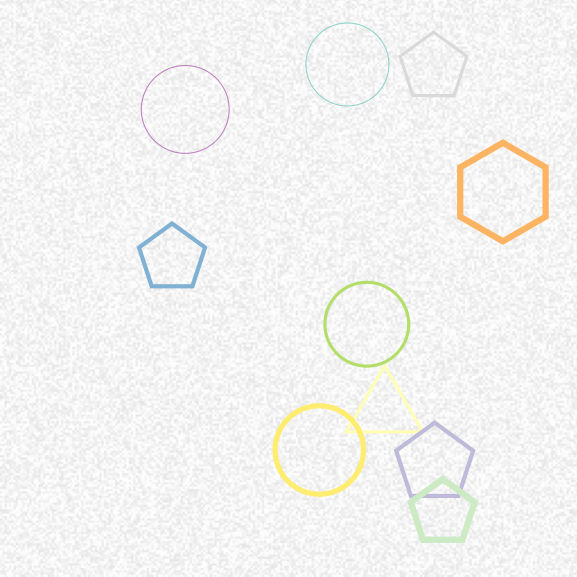[{"shape": "circle", "thickness": 0.5, "radius": 0.36, "center": [0.602, 0.888]}, {"shape": "triangle", "thickness": 1.5, "radius": 0.38, "center": [0.666, 0.29]}, {"shape": "pentagon", "thickness": 2, "radius": 0.35, "center": [0.753, 0.197]}, {"shape": "pentagon", "thickness": 2, "radius": 0.3, "center": [0.298, 0.552]}, {"shape": "hexagon", "thickness": 3, "radius": 0.43, "center": [0.871, 0.667]}, {"shape": "circle", "thickness": 1.5, "radius": 0.36, "center": [0.635, 0.438]}, {"shape": "pentagon", "thickness": 1.5, "radius": 0.3, "center": [0.751, 0.883]}, {"shape": "circle", "thickness": 0.5, "radius": 0.38, "center": [0.321, 0.81]}, {"shape": "pentagon", "thickness": 3, "radius": 0.29, "center": [0.767, 0.112]}, {"shape": "circle", "thickness": 2.5, "radius": 0.38, "center": [0.553, 0.22]}]